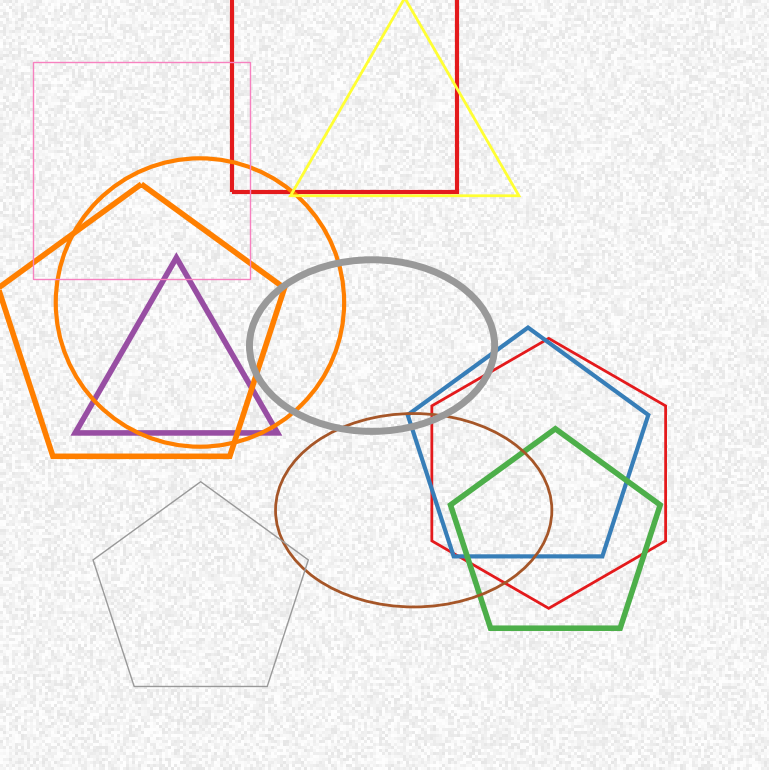[{"shape": "square", "thickness": 1.5, "radius": 0.73, "center": [0.447, 0.898]}, {"shape": "hexagon", "thickness": 1, "radius": 0.88, "center": [0.713, 0.385]}, {"shape": "pentagon", "thickness": 1.5, "radius": 0.82, "center": [0.686, 0.41]}, {"shape": "pentagon", "thickness": 2, "radius": 0.72, "center": [0.721, 0.3]}, {"shape": "triangle", "thickness": 2, "radius": 0.76, "center": [0.229, 0.514]}, {"shape": "circle", "thickness": 1.5, "radius": 0.94, "center": [0.26, 0.607]}, {"shape": "pentagon", "thickness": 2, "radius": 0.98, "center": [0.184, 0.565]}, {"shape": "triangle", "thickness": 1, "radius": 0.86, "center": [0.526, 0.831]}, {"shape": "oval", "thickness": 1, "radius": 0.9, "center": [0.537, 0.337]}, {"shape": "square", "thickness": 0.5, "radius": 0.7, "center": [0.184, 0.779]}, {"shape": "pentagon", "thickness": 0.5, "radius": 0.73, "center": [0.261, 0.227]}, {"shape": "oval", "thickness": 2.5, "radius": 0.8, "center": [0.483, 0.551]}]